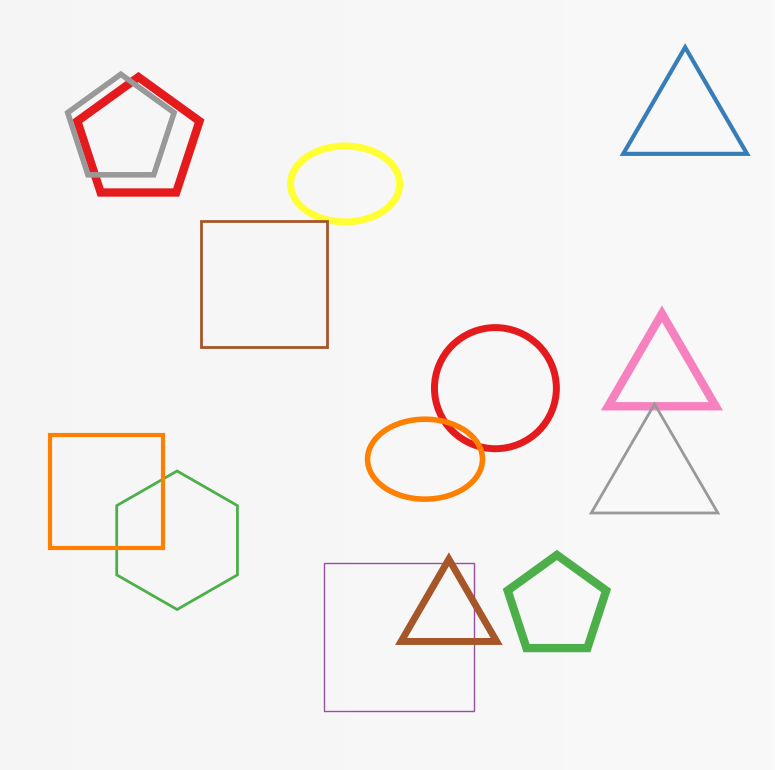[{"shape": "circle", "thickness": 2.5, "radius": 0.39, "center": [0.639, 0.496]}, {"shape": "pentagon", "thickness": 3, "radius": 0.41, "center": [0.179, 0.817]}, {"shape": "triangle", "thickness": 1.5, "radius": 0.46, "center": [0.884, 0.846]}, {"shape": "pentagon", "thickness": 3, "radius": 0.33, "center": [0.719, 0.212]}, {"shape": "hexagon", "thickness": 1, "radius": 0.45, "center": [0.228, 0.298]}, {"shape": "square", "thickness": 0.5, "radius": 0.48, "center": [0.515, 0.172]}, {"shape": "square", "thickness": 1.5, "radius": 0.37, "center": [0.137, 0.362]}, {"shape": "oval", "thickness": 2, "radius": 0.37, "center": [0.548, 0.404]}, {"shape": "oval", "thickness": 2.5, "radius": 0.35, "center": [0.445, 0.761]}, {"shape": "square", "thickness": 1, "radius": 0.41, "center": [0.34, 0.631]}, {"shape": "triangle", "thickness": 2.5, "radius": 0.36, "center": [0.579, 0.203]}, {"shape": "triangle", "thickness": 3, "radius": 0.4, "center": [0.854, 0.512]}, {"shape": "pentagon", "thickness": 2, "radius": 0.36, "center": [0.156, 0.831]}, {"shape": "triangle", "thickness": 1, "radius": 0.47, "center": [0.845, 0.381]}]